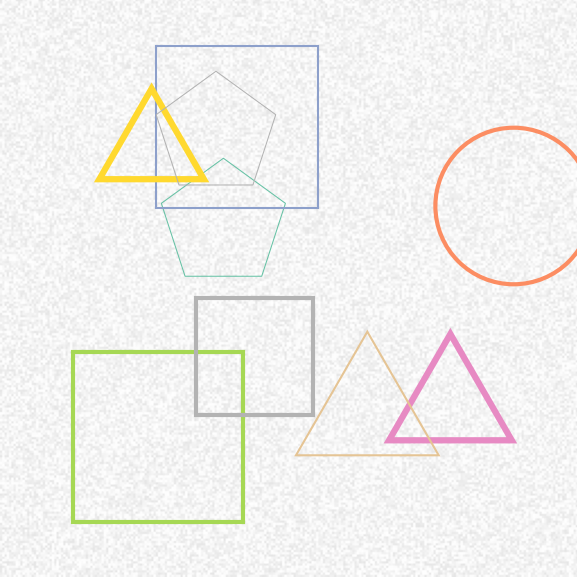[{"shape": "pentagon", "thickness": 0.5, "radius": 0.56, "center": [0.387, 0.612]}, {"shape": "circle", "thickness": 2, "radius": 0.68, "center": [0.889, 0.642]}, {"shape": "square", "thickness": 1, "radius": 0.7, "center": [0.41, 0.779]}, {"shape": "triangle", "thickness": 3, "radius": 0.61, "center": [0.78, 0.298]}, {"shape": "square", "thickness": 2, "radius": 0.74, "center": [0.274, 0.242]}, {"shape": "triangle", "thickness": 3, "radius": 0.52, "center": [0.263, 0.741]}, {"shape": "triangle", "thickness": 1, "radius": 0.71, "center": [0.636, 0.282]}, {"shape": "pentagon", "thickness": 0.5, "radius": 0.54, "center": [0.374, 0.767]}, {"shape": "square", "thickness": 2, "radius": 0.5, "center": [0.44, 0.382]}]